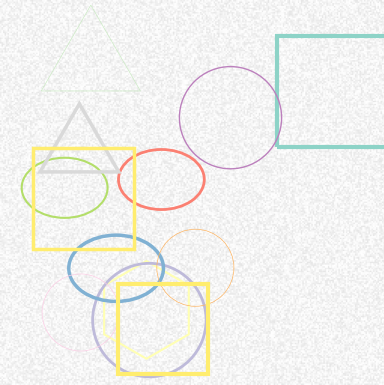[{"shape": "square", "thickness": 3, "radius": 0.72, "center": [0.865, 0.762]}, {"shape": "hexagon", "thickness": 1.5, "radius": 0.63, "center": [0.38, 0.195]}, {"shape": "circle", "thickness": 2, "radius": 0.74, "center": [0.388, 0.169]}, {"shape": "oval", "thickness": 2, "radius": 0.56, "center": [0.419, 0.534]}, {"shape": "oval", "thickness": 2.5, "radius": 0.61, "center": [0.302, 0.303]}, {"shape": "circle", "thickness": 0.5, "radius": 0.5, "center": [0.507, 0.305]}, {"shape": "oval", "thickness": 1.5, "radius": 0.56, "center": [0.168, 0.512]}, {"shape": "circle", "thickness": 0.5, "radius": 0.5, "center": [0.209, 0.188]}, {"shape": "triangle", "thickness": 2.5, "radius": 0.59, "center": [0.206, 0.612]}, {"shape": "circle", "thickness": 1, "radius": 0.66, "center": [0.599, 0.694]}, {"shape": "triangle", "thickness": 0.5, "radius": 0.74, "center": [0.236, 0.838]}, {"shape": "square", "thickness": 3, "radius": 0.58, "center": [0.423, 0.145]}, {"shape": "square", "thickness": 2.5, "radius": 0.66, "center": [0.218, 0.484]}]